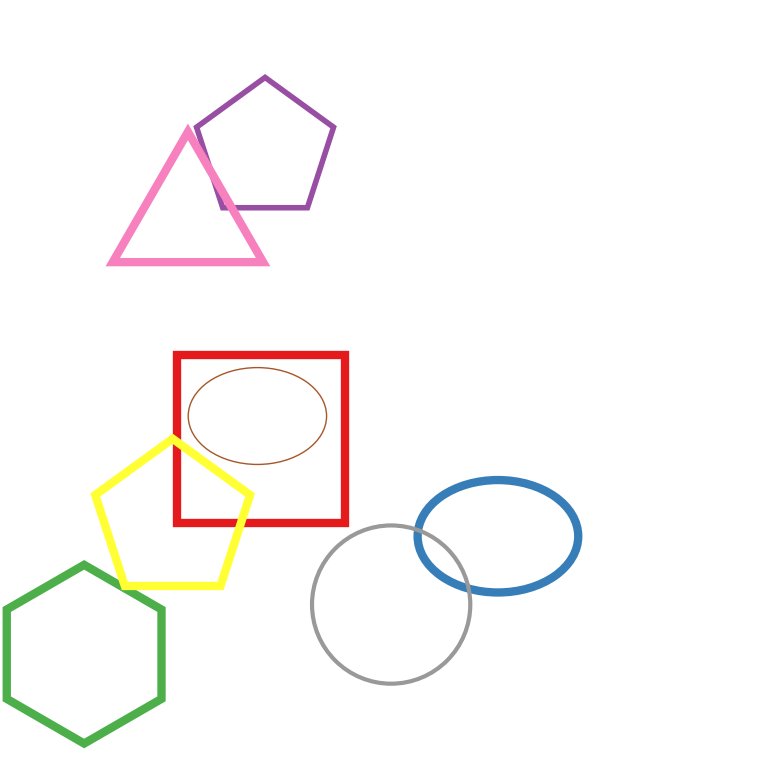[{"shape": "square", "thickness": 3, "radius": 0.55, "center": [0.339, 0.429]}, {"shape": "oval", "thickness": 3, "radius": 0.52, "center": [0.647, 0.304]}, {"shape": "hexagon", "thickness": 3, "radius": 0.58, "center": [0.109, 0.15]}, {"shape": "pentagon", "thickness": 2, "radius": 0.47, "center": [0.344, 0.806]}, {"shape": "pentagon", "thickness": 3, "radius": 0.53, "center": [0.224, 0.324]}, {"shape": "oval", "thickness": 0.5, "radius": 0.45, "center": [0.334, 0.46]}, {"shape": "triangle", "thickness": 3, "radius": 0.56, "center": [0.244, 0.716]}, {"shape": "circle", "thickness": 1.5, "radius": 0.51, "center": [0.508, 0.215]}]